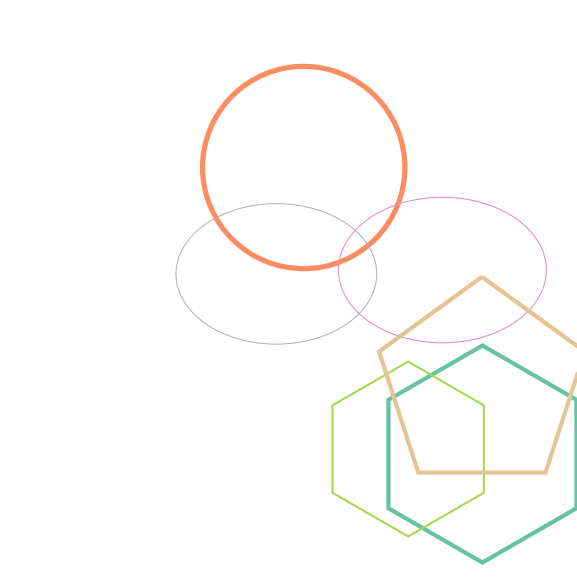[{"shape": "hexagon", "thickness": 2, "radius": 0.94, "center": [0.835, 0.213]}, {"shape": "circle", "thickness": 2.5, "radius": 0.88, "center": [0.526, 0.709]}, {"shape": "oval", "thickness": 0.5, "radius": 0.9, "center": [0.766, 0.532]}, {"shape": "hexagon", "thickness": 1, "radius": 0.76, "center": [0.707, 0.222]}, {"shape": "pentagon", "thickness": 2, "radius": 0.94, "center": [0.834, 0.332]}, {"shape": "oval", "thickness": 0.5, "radius": 0.87, "center": [0.479, 0.525]}]